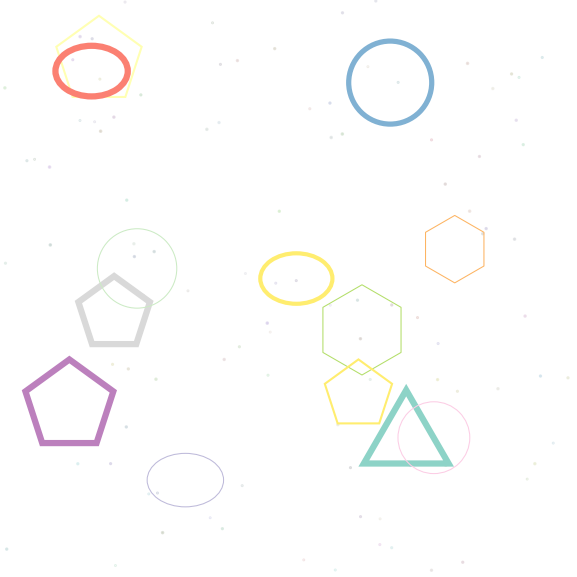[{"shape": "triangle", "thickness": 3, "radius": 0.42, "center": [0.703, 0.239]}, {"shape": "pentagon", "thickness": 1, "radius": 0.39, "center": [0.171, 0.894]}, {"shape": "oval", "thickness": 0.5, "radius": 0.33, "center": [0.321, 0.168]}, {"shape": "oval", "thickness": 3, "radius": 0.31, "center": [0.159, 0.876]}, {"shape": "circle", "thickness": 2.5, "radius": 0.36, "center": [0.676, 0.856]}, {"shape": "hexagon", "thickness": 0.5, "radius": 0.29, "center": [0.787, 0.568]}, {"shape": "hexagon", "thickness": 0.5, "radius": 0.39, "center": [0.627, 0.428]}, {"shape": "circle", "thickness": 0.5, "radius": 0.31, "center": [0.751, 0.241]}, {"shape": "pentagon", "thickness": 3, "radius": 0.33, "center": [0.198, 0.456]}, {"shape": "pentagon", "thickness": 3, "radius": 0.4, "center": [0.12, 0.297]}, {"shape": "circle", "thickness": 0.5, "radius": 0.34, "center": [0.237, 0.534]}, {"shape": "pentagon", "thickness": 1, "radius": 0.31, "center": [0.621, 0.316]}, {"shape": "oval", "thickness": 2, "radius": 0.31, "center": [0.513, 0.517]}]